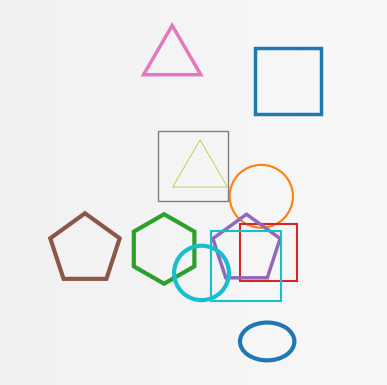[{"shape": "oval", "thickness": 3, "radius": 0.35, "center": [0.689, 0.113]}, {"shape": "square", "thickness": 2.5, "radius": 0.43, "center": [0.743, 0.79]}, {"shape": "circle", "thickness": 1.5, "radius": 0.41, "center": [0.674, 0.49]}, {"shape": "hexagon", "thickness": 3, "radius": 0.45, "center": [0.423, 0.353]}, {"shape": "square", "thickness": 1.5, "radius": 0.37, "center": [0.693, 0.344]}, {"shape": "pentagon", "thickness": 2.5, "radius": 0.46, "center": [0.636, 0.352]}, {"shape": "pentagon", "thickness": 3, "radius": 0.47, "center": [0.219, 0.352]}, {"shape": "triangle", "thickness": 2.5, "radius": 0.43, "center": [0.444, 0.849]}, {"shape": "square", "thickness": 1, "radius": 0.46, "center": [0.498, 0.569]}, {"shape": "triangle", "thickness": 0.5, "radius": 0.41, "center": [0.516, 0.555]}, {"shape": "square", "thickness": 1.5, "radius": 0.45, "center": [0.635, 0.309]}, {"shape": "circle", "thickness": 3, "radius": 0.35, "center": [0.52, 0.291]}]